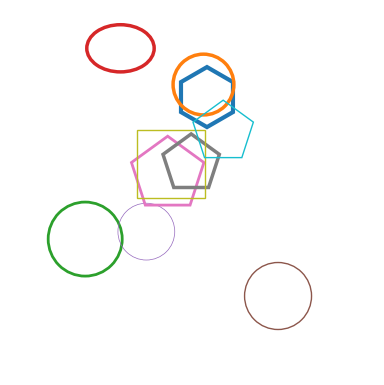[{"shape": "hexagon", "thickness": 3, "radius": 0.39, "center": [0.538, 0.748]}, {"shape": "circle", "thickness": 2.5, "radius": 0.39, "center": [0.528, 0.78]}, {"shape": "circle", "thickness": 2, "radius": 0.48, "center": [0.221, 0.379]}, {"shape": "oval", "thickness": 2.5, "radius": 0.44, "center": [0.313, 0.875]}, {"shape": "circle", "thickness": 0.5, "radius": 0.37, "center": [0.38, 0.398]}, {"shape": "circle", "thickness": 1, "radius": 0.43, "center": [0.722, 0.231]}, {"shape": "pentagon", "thickness": 2, "radius": 0.49, "center": [0.436, 0.547]}, {"shape": "pentagon", "thickness": 2.5, "radius": 0.38, "center": [0.497, 0.575]}, {"shape": "square", "thickness": 1, "radius": 0.44, "center": [0.443, 0.573]}, {"shape": "pentagon", "thickness": 1, "radius": 0.41, "center": [0.58, 0.657]}]